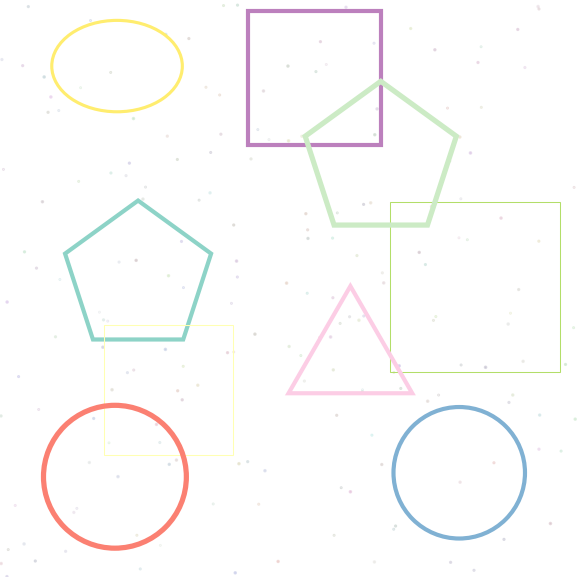[{"shape": "pentagon", "thickness": 2, "radius": 0.66, "center": [0.239, 0.519]}, {"shape": "square", "thickness": 0.5, "radius": 0.56, "center": [0.292, 0.324]}, {"shape": "circle", "thickness": 2.5, "radius": 0.62, "center": [0.199, 0.174]}, {"shape": "circle", "thickness": 2, "radius": 0.57, "center": [0.795, 0.18]}, {"shape": "square", "thickness": 0.5, "radius": 0.74, "center": [0.822, 0.502]}, {"shape": "triangle", "thickness": 2, "radius": 0.62, "center": [0.607, 0.38]}, {"shape": "square", "thickness": 2, "radius": 0.58, "center": [0.545, 0.864]}, {"shape": "pentagon", "thickness": 2.5, "radius": 0.69, "center": [0.659, 0.721]}, {"shape": "oval", "thickness": 1.5, "radius": 0.57, "center": [0.203, 0.885]}]